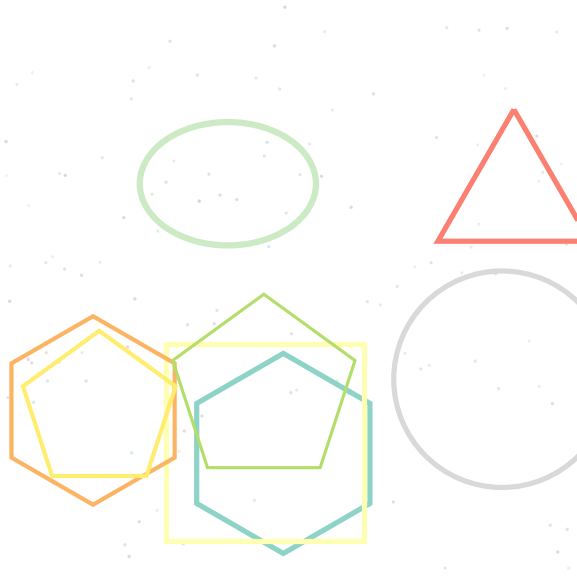[{"shape": "hexagon", "thickness": 2.5, "radius": 0.87, "center": [0.491, 0.214]}, {"shape": "square", "thickness": 2.5, "radius": 0.85, "center": [0.459, 0.233]}, {"shape": "triangle", "thickness": 2.5, "radius": 0.76, "center": [0.89, 0.657]}, {"shape": "hexagon", "thickness": 2, "radius": 0.82, "center": [0.161, 0.288]}, {"shape": "pentagon", "thickness": 1.5, "radius": 0.83, "center": [0.457, 0.324]}, {"shape": "circle", "thickness": 2.5, "radius": 0.94, "center": [0.869, 0.342]}, {"shape": "oval", "thickness": 3, "radius": 0.76, "center": [0.395, 0.681]}, {"shape": "pentagon", "thickness": 2, "radius": 0.69, "center": [0.172, 0.287]}]